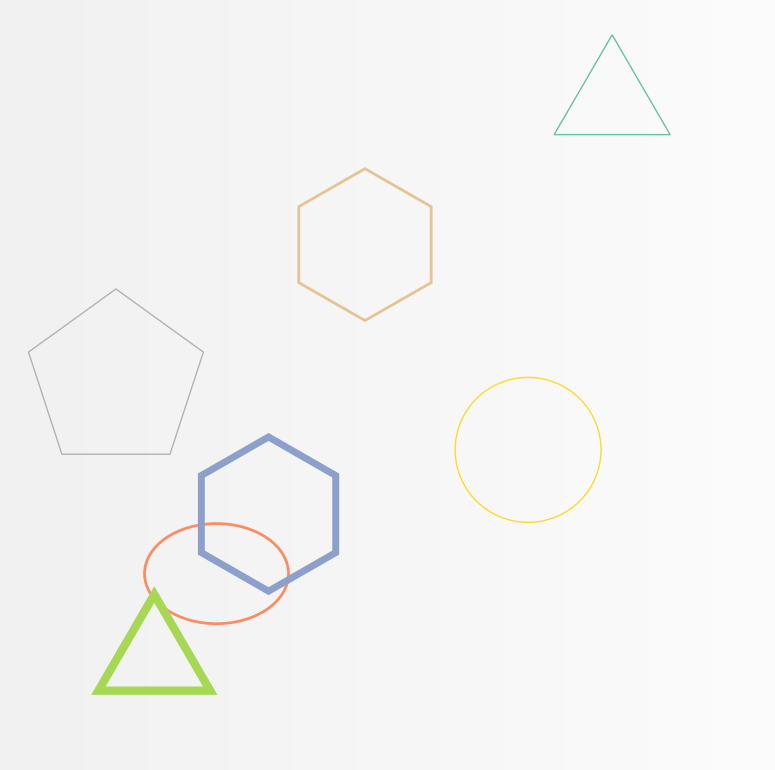[{"shape": "triangle", "thickness": 0.5, "radius": 0.43, "center": [0.79, 0.868]}, {"shape": "oval", "thickness": 1, "radius": 0.46, "center": [0.279, 0.255]}, {"shape": "hexagon", "thickness": 2.5, "radius": 0.5, "center": [0.347, 0.332]}, {"shape": "triangle", "thickness": 3, "radius": 0.42, "center": [0.199, 0.145]}, {"shape": "circle", "thickness": 0.5, "radius": 0.47, "center": [0.681, 0.416]}, {"shape": "hexagon", "thickness": 1, "radius": 0.49, "center": [0.471, 0.682]}, {"shape": "pentagon", "thickness": 0.5, "radius": 0.59, "center": [0.15, 0.506]}]